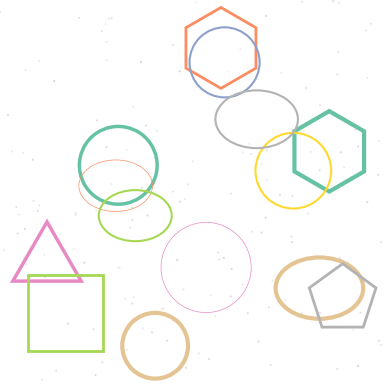[{"shape": "circle", "thickness": 2.5, "radius": 0.5, "center": [0.307, 0.571]}, {"shape": "hexagon", "thickness": 3, "radius": 0.52, "center": [0.855, 0.607]}, {"shape": "hexagon", "thickness": 2, "radius": 0.52, "center": [0.574, 0.876]}, {"shape": "oval", "thickness": 0.5, "radius": 0.48, "center": [0.301, 0.518]}, {"shape": "circle", "thickness": 1.5, "radius": 0.45, "center": [0.583, 0.838]}, {"shape": "triangle", "thickness": 2.5, "radius": 0.51, "center": [0.122, 0.321]}, {"shape": "circle", "thickness": 0.5, "radius": 0.59, "center": [0.535, 0.305]}, {"shape": "square", "thickness": 2, "radius": 0.49, "center": [0.17, 0.187]}, {"shape": "oval", "thickness": 1.5, "radius": 0.47, "center": [0.351, 0.44]}, {"shape": "circle", "thickness": 1.5, "radius": 0.49, "center": [0.762, 0.557]}, {"shape": "circle", "thickness": 3, "radius": 0.43, "center": [0.403, 0.102]}, {"shape": "oval", "thickness": 3, "radius": 0.57, "center": [0.83, 0.252]}, {"shape": "pentagon", "thickness": 2, "radius": 0.46, "center": [0.89, 0.224]}, {"shape": "oval", "thickness": 1.5, "radius": 0.54, "center": [0.667, 0.69]}]